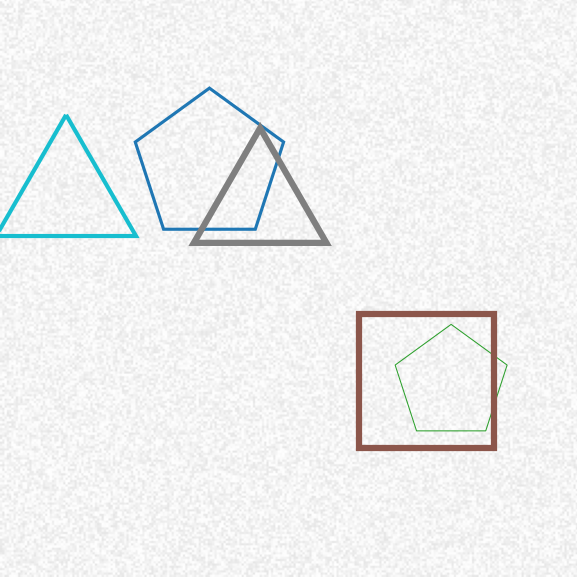[{"shape": "pentagon", "thickness": 1.5, "radius": 0.68, "center": [0.363, 0.711]}, {"shape": "pentagon", "thickness": 0.5, "radius": 0.51, "center": [0.781, 0.336]}, {"shape": "square", "thickness": 3, "radius": 0.58, "center": [0.738, 0.339]}, {"shape": "triangle", "thickness": 3, "radius": 0.66, "center": [0.45, 0.645]}, {"shape": "triangle", "thickness": 2, "radius": 0.7, "center": [0.114, 0.66]}]